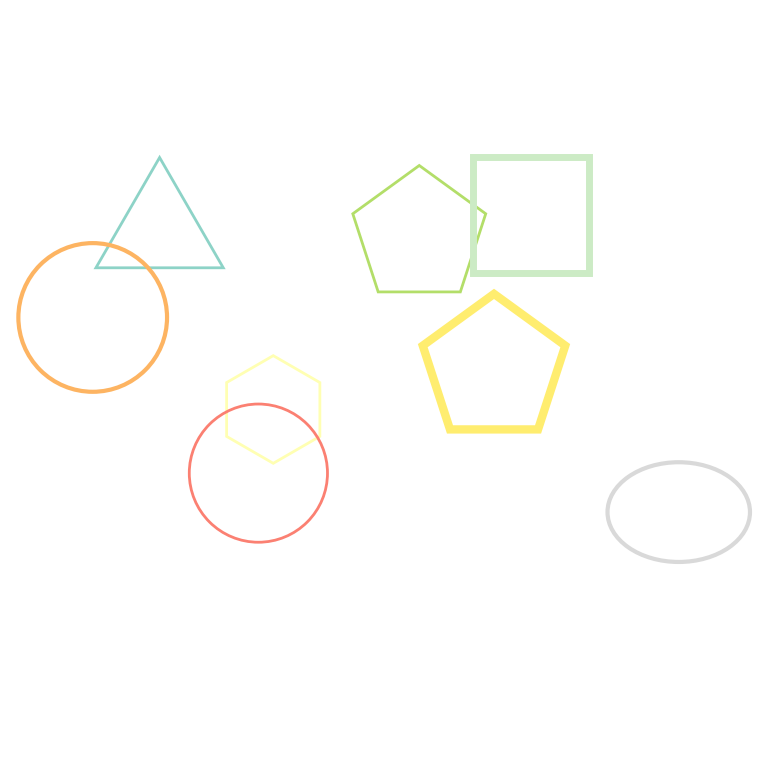[{"shape": "triangle", "thickness": 1, "radius": 0.48, "center": [0.207, 0.7]}, {"shape": "hexagon", "thickness": 1, "radius": 0.35, "center": [0.355, 0.468]}, {"shape": "circle", "thickness": 1, "radius": 0.45, "center": [0.336, 0.386]}, {"shape": "circle", "thickness": 1.5, "radius": 0.48, "center": [0.12, 0.588]}, {"shape": "pentagon", "thickness": 1, "radius": 0.45, "center": [0.544, 0.694]}, {"shape": "oval", "thickness": 1.5, "radius": 0.46, "center": [0.881, 0.335]}, {"shape": "square", "thickness": 2.5, "radius": 0.38, "center": [0.69, 0.72]}, {"shape": "pentagon", "thickness": 3, "radius": 0.49, "center": [0.642, 0.521]}]